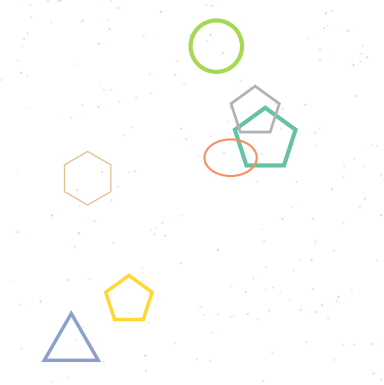[{"shape": "pentagon", "thickness": 3, "radius": 0.41, "center": [0.689, 0.637]}, {"shape": "oval", "thickness": 1.5, "radius": 0.34, "center": [0.599, 0.59]}, {"shape": "triangle", "thickness": 2.5, "radius": 0.4, "center": [0.185, 0.105]}, {"shape": "circle", "thickness": 3, "radius": 0.33, "center": [0.562, 0.88]}, {"shape": "pentagon", "thickness": 2.5, "radius": 0.32, "center": [0.335, 0.221]}, {"shape": "hexagon", "thickness": 1, "radius": 0.35, "center": [0.228, 0.537]}, {"shape": "pentagon", "thickness": 2, "radius": 0.33, "center": [0.663, 0.71]}]